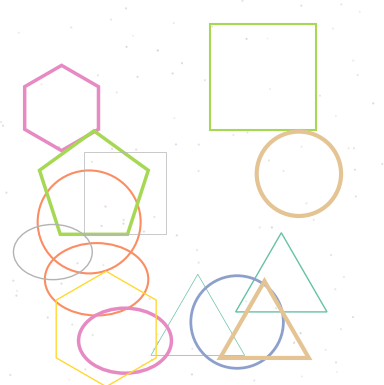[{"shape": "triangle", "thickness": 0.5, "radius": 0.7, "center": [0.514, 0.147]}, {"shape": "triangle", "thickness": 1, "radius": 0.69, "center": [0.731, 0.258]}, {"shape": "circle", "thickness": 1.5, "radius": 0.67, "center": [0.232, 0.424]}, {"shape": "oval", "thickness": 1.5, "radius": 0.67, "center": [0.251, 0.275]}, {"shape": "circle", "thickness": 2, "radius": 0.6, "center": [0.616, 0.164]}, {"shape": "oval", "thickness": 2.5, "radius": 0.6, "center": [0.325, 0.115]}, {"shape": "hexagon", "thickness": 2.5, "radius": 0.55, "center": [0.16, 0.719]}, {"shape": "pentagon", "thickness": 2.5, "radius": 0.74, "center": [0.244, 0.512]}, {"shape": "square", "thickness": 1.5, "radius": 0.69, "center": [0.683, 0.8]}, {"shape": "hexagon", "thickness": 1, "radius": 0.75, "center": [0.276, 0.146]}, {"shape": "circle", "thickness": 3, "radius": 0.55, "center": [0.776, 0.549]}, {"shape": "triangle", "thickness": 3, "radius": 0.67, "center": [0.687, 0.137]}, {"shape": "square", "thickness": 0.5, "radius": 0.53, "center": [0.324, 0.499]}, {"shape": "oval", "thickness": 1, "radius": 0.51, "center": [0.137, 0.345]}]